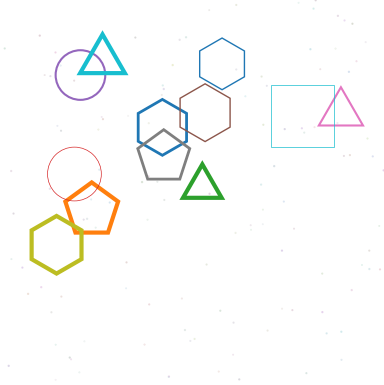[{"shape": "hexagon", "thickness": 2, "radius": 0.36, "center": [0.422, 0.669]}, {"shape": "hexagon", "thickness": 1, "radius": 0.34, "center": [0.577, 0.834]}, {"shape": "pentagon", "thickness": 3, "radius": 0.36, "center": [0.238, 0.454]}, {"shape": "triangle", "thickness": 3, "radius": 0.29, "center": [0.526, 0.515]}, {"shape": "circle", "thickness": 0.5, "radius": 0.35, "center": [0.193, 0.548]}, {"shape": "circle", "thickness": 1.5, "radius": 0.32, "center": [0.209, 0.805]}, {"shape": "hexagon", "thickness": 1, "radius": 0.37, "center": [0.533, 0.707]}, {"shape": "triangle", "thickness": 1.5, "radius": 0.33, "center": [0.885, 0.707]}, {"shape": "pentagon", "thickness": 2, "radius": 0.35, "center": [0.425, 0.592]}, {"shape": "hexagon", "thickness": 3, "radius": 0.37, "center": [0.147, 0.364]}, {"shape": "square", "thickness": 0.5, "radius": 0.41, "center": [0.786, 0.699]}, {"shape": "triangle", "thickness": 3, "radius": 0.34, "center": [0.266, 0.844]}]